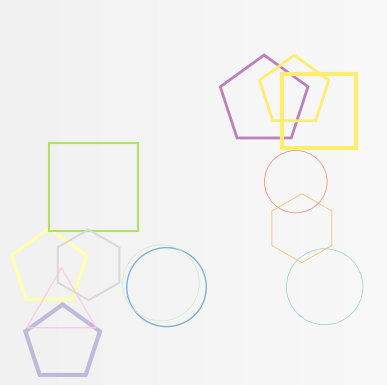[{"shape": "circle", "thickness": 0.5, "radius": 0.49, "center": [0.838, 0.255]}, {"shape": "pentagon", "thickness": 2.5, "radius": 0.51, "center": [0.127, 0.305]}, {"shape": "pentagon", "thickness": 3, "radius": 0.51, "center": [0.162, 0.108]}, {"shape": "circle", "thickness": 0.5, "radius": 0.4, "center": [0.763, 0.528]}, {"shape": "circle", "thickness": 1, "radius": 0.51, "center": [0.43, 0.254]}, {"shape": "hexagon", "thickness": 0.5, "radius": 0.45, "center": [0.779, 0.407]}, {"shape": "square", "thickness": 1.5, "radius": 0.57, "center": [0.241, 0.514]}, {"shape": "triangle", "thickness": 1, "radius": 0.52, "center": [0.159, 0.201]}, {"shape": "hexagon", "thickness": 1.5, "radius": 0.46, "center": [0.229, 0.312]}, {"shape": "pentagon", "thickness": 2, "radius": 0.6, "center": [0.682, 0.738]}, {"shape": "circle", "thickness": 0.5, "radius": 0.49, "center": [0.415, 0.265]}, {"shape": "square", "thickness": 3, "radius": 0.48, "center": [0.823, 0.713]}, {"shape": "pentagon", "thickness": 2, "radius": 0.47, "center": [0.759, 0.762]}]